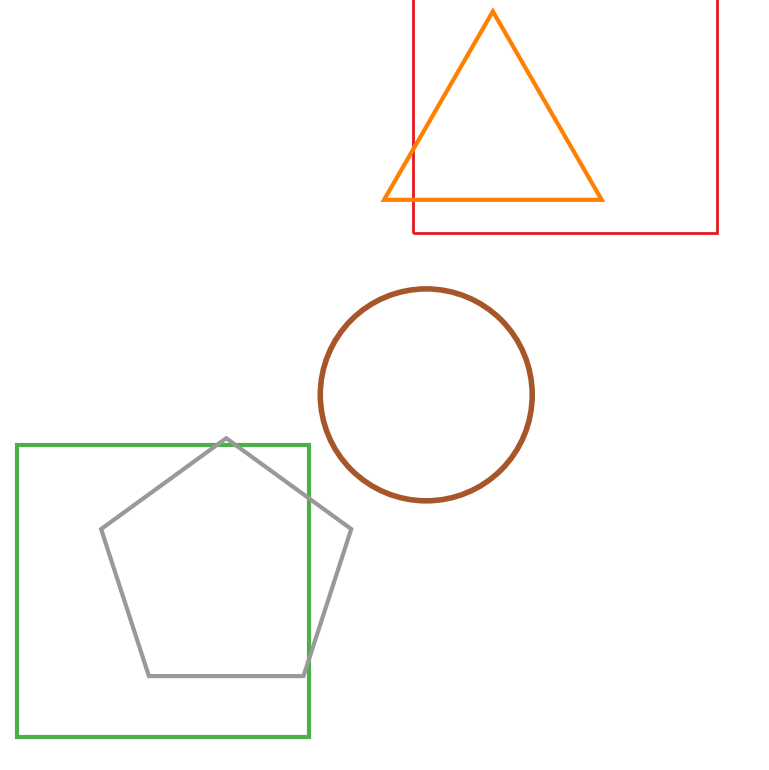[{"shape": "square", "thickness": 1, "radius": 0.99, "center": [0.734, 0.896]}, {"shape": "square", "thickness": 1.5, "radius": 0.95, "center": [0.211, 0.232]}, {"shape": "triangle", "thickness": 1.5, "radius": 0.82, "center": [0.64, 0.822]}, {"shape": "circle", "thickness": 2, "radius": 0.69, "center": [0.554, 0.487]}, {"shape": "pentagon", "thickness": 1.5, "radius": 0.85, "center": [0.294, 0.26]}]